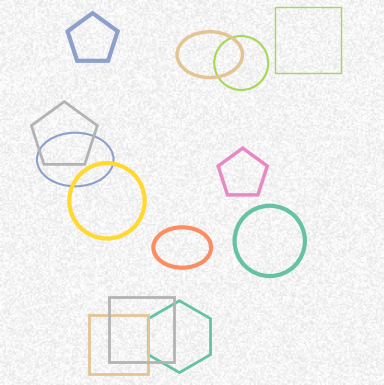[{"shape": "circle", "thickness": 3, "radius": 0.46, "center": [0.701, 0.374]}, {"shape": "hexagon", "thickness": 2, "radius": 0.47, "center": [0.466, 0.126]}, {"shape": "oval", "thickness": 3, "radius": 0.38, "center": [0.473, 0.357]}, {"shape": "pentagon", "thickness": 3, "radius": 0.34, "center": [0.241, 0.898]}, {"shape": "oval", "thickness": 1.5, "radius": 0.5, "center": [0.195, 0.586]}, {"shape": "pentagon", "thickness": 2.5, "radius": 0.34, "center": [0.63, 0.548]}, {"shape": "square", "thickness": 1, "radius": 0.43, "center": [0.8, 0.896]}, {"shape": "circle", "thickness": 1.5, "radius": 0.35, "center": [0.627, 0.836]}, {"shape": "circle", "thickness": 3, "radius": 0.49, "center": [0.278, 0.478]}, {"shape": "oval", "thickness": 2.5, "radius": 0.43, "center": [0.545, 0.858]}, {"shape": "square", "thickness": 2, "radius": 0.38, "center": [0.308, 0.104]}, {"shape": "square", "thickness": 2, "radius": 0.43, "center": [0.367, 0.144]}, {"shape": "pentagon", "thickness": 2, "radius": 0.45, "center": [0.167, 0.646]}]